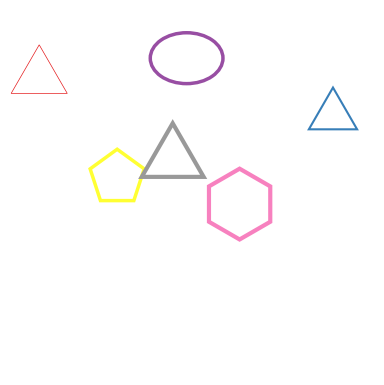[{"shape": "triangle", "thickness": 0.5, "radius": 0.42, "center": [0.102, 0.799]}, {"shape": "triangle", "thickness": 1.5, "radius": 0.36, "center": [0.865, 0.7]}, {"shape": "oval", "thickness": 2.5, "radius": 0.47, "center": [0.485, 0.849]}, {"shape": "pentagon", "thickness": 2.5, "radius": 0.37, "center": [0.304, 0.539]}, {"shape": "hexagon", "thickness": 3, "radius": 0.46, "center": [0.622, 0.47]}, {"shape": "triangle", "thickness": 3, "radius": 0.46, "center": [0.449, 0.587]}]